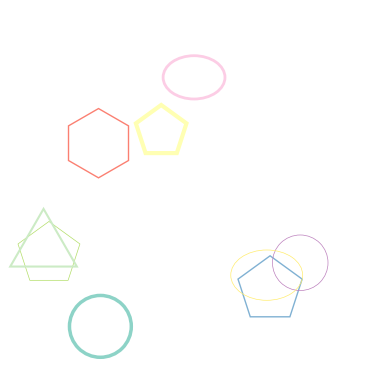[{"shape": "circle", "thickness": 2.5, "radius": 0.4, "center": [0.261, 0.152]}, {"shape": "pentagon", "thickness": 3, "radius": 0.35, "center": [0.419, 0.658]}, {"shape": "hexagon", "thickness": 1, "radius": 0.45, "center": [0.256, 0.628]}, {"shape": "pentagon", "thickness": 1, "radius": 0.44, "center": [0.701, 0.248]}, {"shape": "pentagon", "thickness": 0.5, "radius": 0.42, "center": [0.127, 0.34]}, {"shape": "oval", "thickness": 2, "radius": 0.4, "center": [0.504, 0.799]}, {"shape": "circle", "thickness": 0.5, "radius": 0.36, "center": [0.78, 0.317]}, {"shape": "triangle", "thickness": 1.5, "radius": 0.5, "center": [0.113, 0.358]}, {"shape": "oval", "thickness": 0.5, "radius": 0.47, "center": [0.693, 0.285]}]